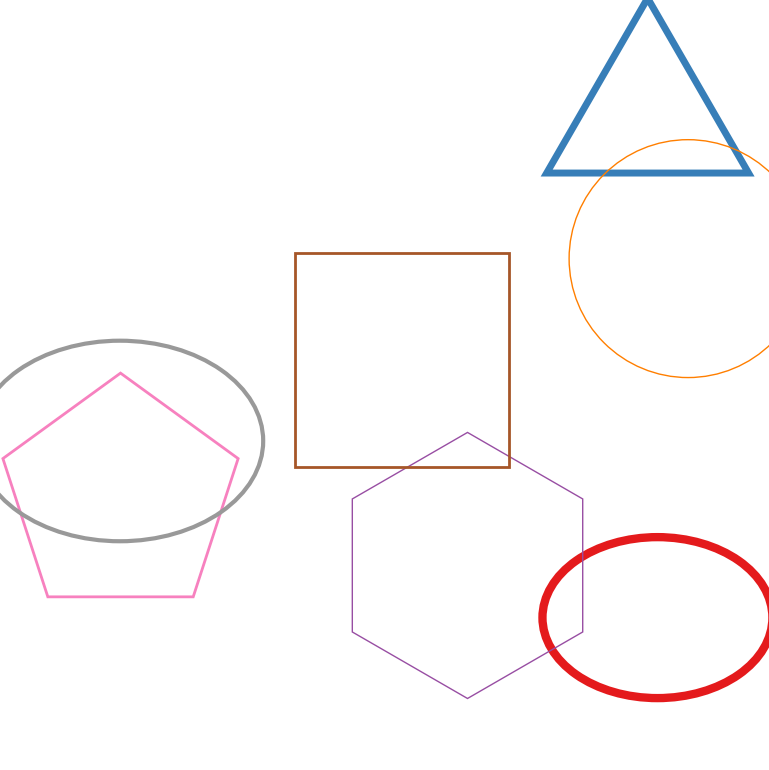[{"shape": "oval", "thickness": 3, "radius": 0.75, "center": [0.854, 0.198]}, {"shape": "triangle", "thickness": 2.5, "radius": 0.76, "center": [0.841, 0.851]}, {"shape": "hexagon", "thickness": 0.5, "radius": 0.86, "center": [0.607, 0.266]}, {"shape": "circle", "thickness": 0.5, "radius": 0.77, "center": [0.894, 0.664]}, {"shape": "square", "thickness": 1, "radius": 0.7, "center": [0.523, 0.533]}, {"shape": "pentagon", "thickness": 1, "radius": 0.8, "center": [0.157, 0.355]}, {"shape": "oval", "thickness": 1.5, "radius": 0.93, "center": [0.156, 0.427]}]